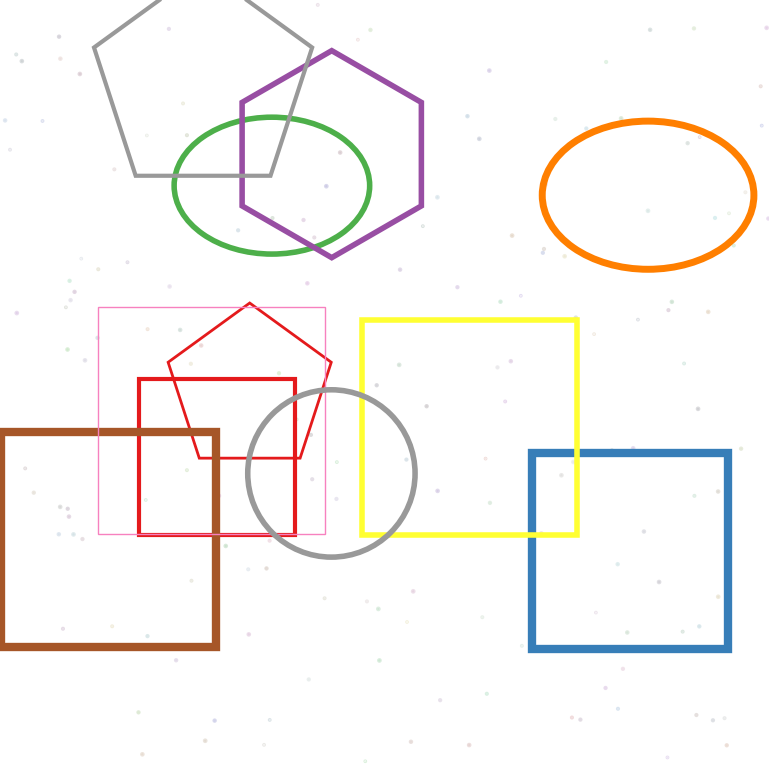[{"shape": "square", "thickness": 1.5, "radius": 0.51, "center": [0.282, 0.407]}, {"shape": "pentagon", "thickness": 1, "radius": 0.56, "center": [0.324, 0.495]}, {"shape": "square", "thickness": 3, "radius": 0.64, "center": [0.818, 0.285]}, {"shape": "oval", "thickness": 2, "radius": 0.63, "center": [0.353, 0.759]}, {"shape": "hexagon", "thickness": 2, "radius": 0.67, "center": [0.431, 0.8]}, {"shape": "oval", "thickness": 2.5, "radius": 0.69, "center": [0.842, 0.746]}, {"shape": "square", "thickness": 2, "radius": 0.7, "center": [0.61, 0.445]}, {"shape": "square", "thickness": 3, "radius": 0.7, "center": [0.141, 0.299]}, {"shape": "square", "thickness": 0.5, "radius": 0.74, "center": [0.275, 0.454]}, {"shape": "circle", "thickness": 2, "radius": 0.54, "center": [0.43, 0.385]}, {"shape": "pentagon", "thickness": 1.5, "radius": 0.74, "center": [0.264, 0.892]}]